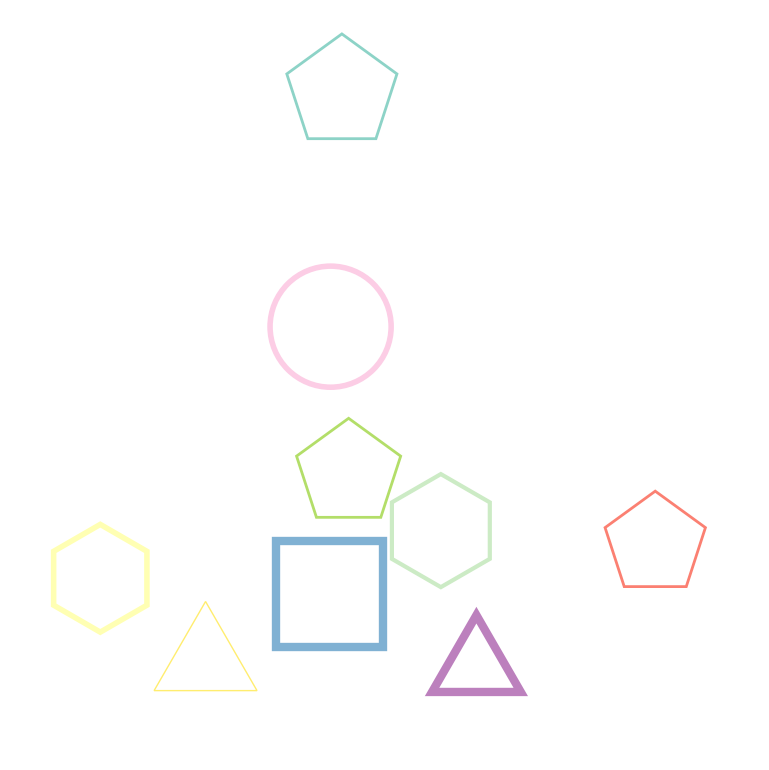[{"shape": "pentagon", "thickness": 1, "radius": 0.38, "center": [0.444, 0.881]}, {"shape": "hexagon", "thickness": 2, "radius": 0.35, "center": [0.13, 0.249]}, {"shape": "pentagon", "thickness": 1, "radius": 0.34, "center": [0.851, 0.294]}, {"shape": "square", "thickness": 3, "radius": 0.35, "center": [0.428, 0.229]}, {"shape": "pentagon", "thickness": 1, "radius": 0.36, "center": [0.453, 0.386]}, {"shape": "circle", "thickness": 2, "radius": 0.39, "center": [0.429, 0.576]}, {"shape": "triangle", "thickness": 3, "radius": 0.33, "center": [0.619, 0.135]}, {"shape": "hexagon", "thickness": 1.5, "radius": 0.37, "center": [0.573, 0.311]}, {"shape": "triangle", "thickness": 0.5, "radius": 0.39, "center": [0.267, 0.142]}]